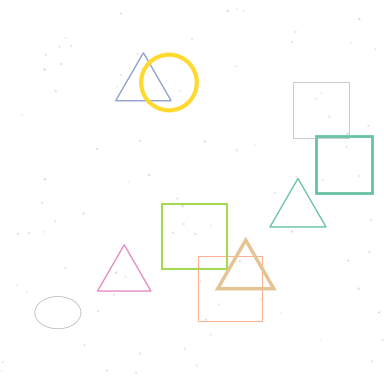[{"shape": "triangle", "thickness": 1, "radius": 0.42, "center": [0.774, 0.452]}, {"shape": "square", "thickness": 2, "radius": 0.37, "center": [0.893, 0.572]}, {"shape": "square", "thickness": 0.5, "radius": 0.42, "center": [0.598, 0.25]}, {"shape": "triangle", "thickness": 1, "radius": 0.42, "center": [0.373, 0.78]}, {"shape": "triangle", "thickness": 1, "radius": 0.4, "center": [0.323, 0.284]}, {"shape": "square", "thickness": 1.5, "radius": 0.42, "center": [0.505, 0.386]}, {"shape": "circle", "thickness": 3, "radius": 0.36, "center": [0.439, 0.786]}, {"shape": "triangle", "thickness": 2.5, "radius": 0.42, "center": [0.638, 0.292]}, {"shape": "oval", "thickness": 0.5, "radius": 0.3, "center": [0.15, 0.188]}, {"shape": "square", "thickness": 0.5, "radius": 0.37, "center": [0.833, 0.714]}]